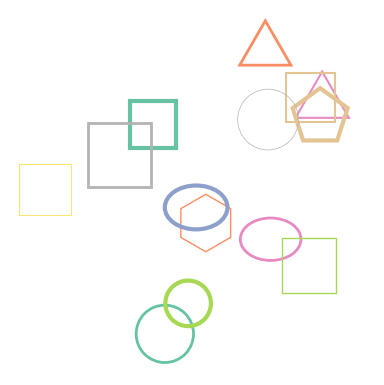[{"shape": "circle", "thickness": 2, "radius": 0.37, "center": [0.428, 0.133]}, {"shape": "square", "thickness": 3, "radius": 0.3, "center": [0.397, 0.676]}, {"shape": "triangle", "thickness": 2, "radius": 0.38, "center": [0.689, 0.869]}, {"shape": "hexagon", "thickness": 1, "radius": 0.37, "center": [0.534, 0.421]}, {"shape": "oval", "thickness": 3, "radius": 0.41, "center": [0.509, 0.461]}, {"shape": "oval", "thickness": 2, "radius": 0.39, "center": [0.703, 0.379]}, {"shape": "triangle", "thickness": 1.5, "radius": 0.4, "center": [0.837, 0.734]}, {"shape": "square", "thickness": 1, "radius": 0.35, "center": [0.802, 0.311]}, {"shape": "circle", "thickness": 3, "radius": 0.3, "center": [0.489, 0.212]}, {"shape": "square", "thickness": 0.5, "radius": 0.34, "center": [0.117, 0.508]}, {"shape": "square", "thickness": 1.5, "radius": 0.32, "center": [0.806, 0.747]}, {"shape": "pentagon", "thickness": 3, "radius": 0.38, "center": [0.832, 0.696]}, {"shape": "circle", "thickness": 0.5, "radius": 0.39, "center": [0.696, 0.689]}, {"shape": "square", "thickness": 2, "radius": 0.41, "center": [0.31, 0.597]}]